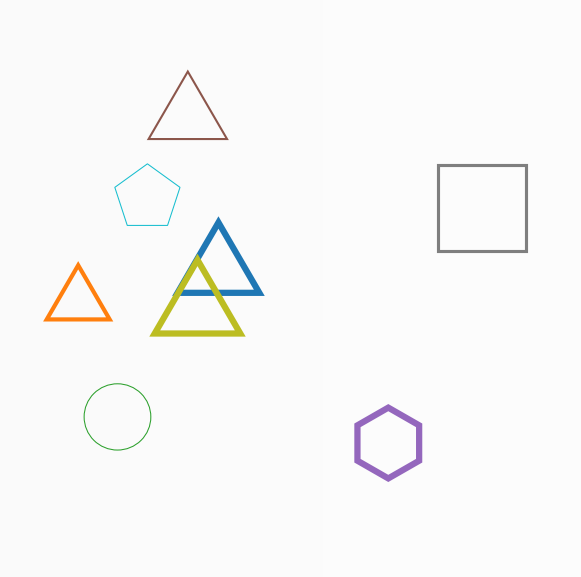[{"shape": "triangle", "thickness": 3, "radius": 0.41, "center": [0.376, 0.533]}, {"shape": "triangle", "thickness": 2, "radius": 0.31, "center": [0.135, 0.477]}, {"shape": "circle", "thickness": 0.5, "radius": 0.29, "center": [0.202, 0.277]}, {"shape": "hexagon", "thickness": 3, "radius": 0.31, "center": [0.668, 0.232]}, {"shape": "triangle", "thickness": 1, "radius": 0.39, "center": [0.323, 0.797]}, {"shape": "square", "thickness": 1.5, "radius": 0.38, "center": [0.829, 0.639]}, {"shape": "triangle", "thickness": 3, "radius": 0.42, "center": [0.34, 0.464]}, {"shape": "pentagon", "thickness": 0.5, "radius": 0.29, "center": [0.254, 0.656]}]